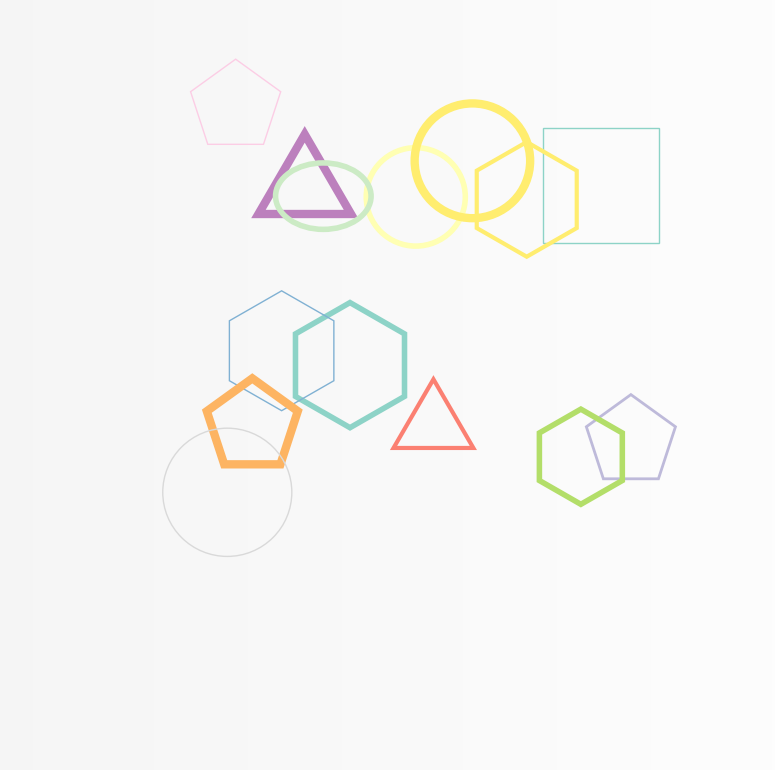[{"shape": "hexagon", "thickness": 2, "radius": 0.41, "center": [0.452, 0.526]}, {"shape": "square", "thickness": 0.5, "radius": 0.38, "center": [0.775, 0.759]}, {"shape": "circle", "thickness": 2, "radius": 0.32, "center": [0.536, 0.744]}, {"shape": "pentagon", "thickness": 1, "radius": 0.3, "center": [0.814, 0.427]}, {"shape": "triangle", "thickness": 1.5, "radius": 0.3, "center": [0.559, 0.448]}, {"shape": "hexagon", "thickness": 0.5, "radius": 0.39, "center": [0.363, 0.544]}, {"shape": "pentagon", "thickness": 3, "radius": 0.31, "center": [0.326, 0.447]}, {"shape": "hexagon", "thickness": 2, "radius": 0.31, "center": [0.749, 0.407]}, {"shape": "pentagon", "thickness": 0.5, "radius": 0.31, "center": [0.304, 0.862]}, {"shape": "circle", "thickness": 0.5, "radius": 0.42, "center": [0.293, 0.361]}, {"shape": "triangle", "thickness": 3, "radius": 0.34, "center": [0.393, 0.757]}, {"shape": "oval", "thickness": 2, "radius": 0.31, "center": [0.417, 0.745]}, {"shape": "hexagon", "thickness": 1.5, "radius": 0.37, "center": [0.68, 0.741]}, {"shape": "circle", "thickness": 3, "radius": 0.37, "center": [0.61, 0.791]}]